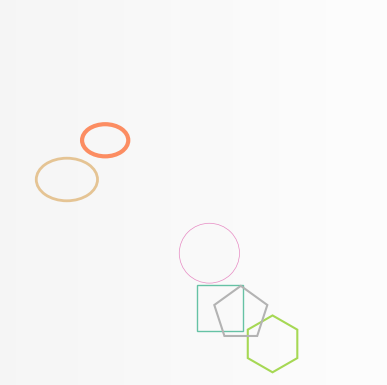[{"shape": "square", "thickness": 1, "radius": 0.3, "center": [0.567, 0.201]}, {"shape": "oval", "thickness": 3, "radius": 0.3, "center": [0.271, 0.636]}, {"shape": "circle", "thickness": 0.5, "radius": 0.39, "center": [0.54, 0.342]}, {"shape": "hexagon", "thickness": 1.5, "radius": 0.37, "center": [0.703, 0.107]}, {"shape": "oval", "thickness": 2, "radius": 0.4, "center": [0.173, 0.534]}, {"shape": "pentagon", "thickness": 1.5, "radius": 0.36, "center": [0.621, 0.186]}]